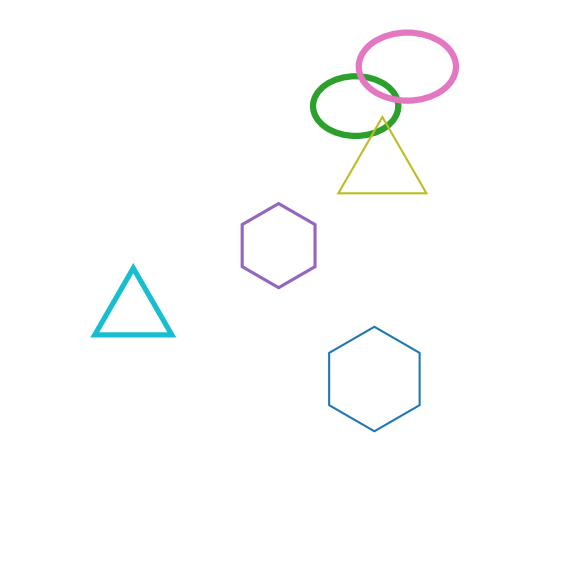[{"shape": "hexagon", "thickness": 1, "radius": 0.45, "center": [0.648, 0.343]}, {"shape": "oval", "thickness": 3, "radius": 0.37, "center": [0.616, 0.815]}, {"shape": "hexagon", "thickness": 1.5, "radius": 0.36, "center": [0.482, 0.574]}, {"shape": "oval", "thickness": 3, "radius": 0.42, "center": [0.705, 0.884]}, {"shape": "triangle", "thickness": 1, "radius": 0.44, "center": [0.662, 0.708]}, {"shape": "triangle", "thickness": 2.5, "radius": 0.39, "center": [0.231, 0.458]}]